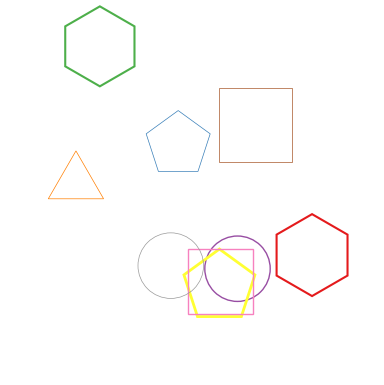[{"shape": "hexagon", "thickness": 1.5, "radius": 0.53, "center": [0.811, 0.337]}, {"shape": "pentagon", "thickness": 0.5, "radius": 0.44, "center": [0.463, 0.625]}, {"shape": "hexagon", "thickness": 1.5, "radius": 0.52, "center": [0.259, 0.88]}, {"shape": "circle", "thickness": 1, "radius": 0.42, "center": [0.617, 0.302]}, {"shape": "triangle", "thickness": 0.5, "radius": 0.41, "center": [0.197, 0.525]}, {"shape": "pentagon", "thickness": 2, "radius": 0.48, "center": [0.57, 0.256]}, {"shape": "square", "thickness": 0.5, "radius": 0.47, "center": [0.663, 0.675]}, {"shape": "square", "thickness": 1, "radius": 0.42, "center": [0.573, 0.269]}, {"shape": "circle", "thickness": 0.5, "radius": 0.43, "center": [0.444, 0.31]}]